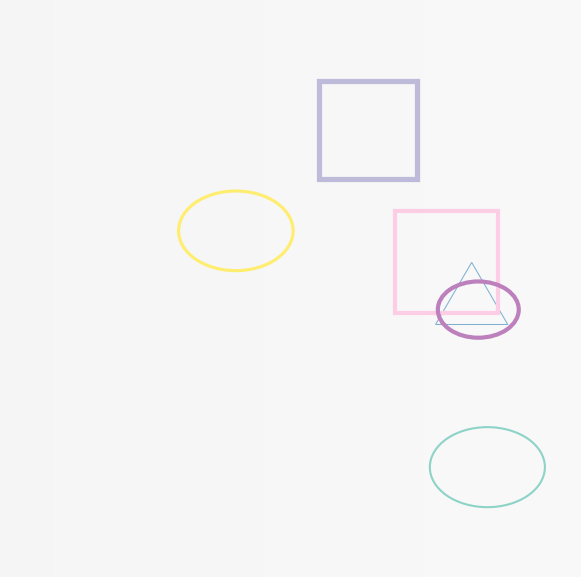[{"shape": "oval", "thickness": 1, "radius": 0.49, "center": [0.838, 0.19]}, {"shape": "square", "thickness": 2.5, "radius": 0.42, "center": [0.633, 0.774]}, {"shape": "triangle", "thickness": 0.5, "radius": 0.36, "center": [0.811, 0.473]}, {"shape": "square", "thickness": 2, "radius": 0.44, "center": [0.769, 0.545]}, {"shape": "oval", "thickness": 2, "radius": 0.35, "center": [0.823, 0.463]}, {"shape": "oval", "thickness": 1.5, "radius": 0.49, "center": [0.406, 0.599]}]